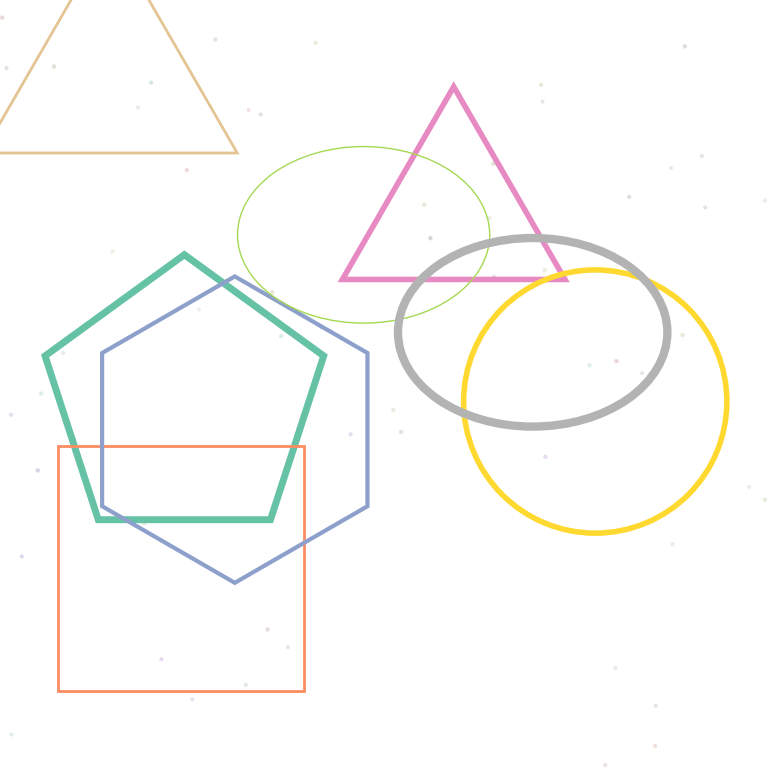[{"shape": "pentagon", "thickness": 2.5, "radius": 0.95, "center": [0.239, 0.479]}, {"shape": "square", "thickness": 1, "radius": 0.8, "center": [0.235, 0.262]}, {"shape": "hexagon", "thickness": 1.5, "radius": 0.99, "center": [0.305, 0.442]}, {"shape": "triangle", "thickness": 2, "radius": 0.83, "center": [0.589, 0.721]}, {"shape": "oval", "thickness": 0.5, "radius": 0.82, "center": [0.472, 0.695]}, {"shape": "circle", "thickness": 2, "radius": 0.85, "center": [0.773, 0.479]}, {"shape": "triangle", "thickness": 1, "radius": 0.95, "center": [0.143, 0.897]}, {"shape": "oval", "thickness": 3, "radius": 0.87, "center": [0.692, 0.568]}]